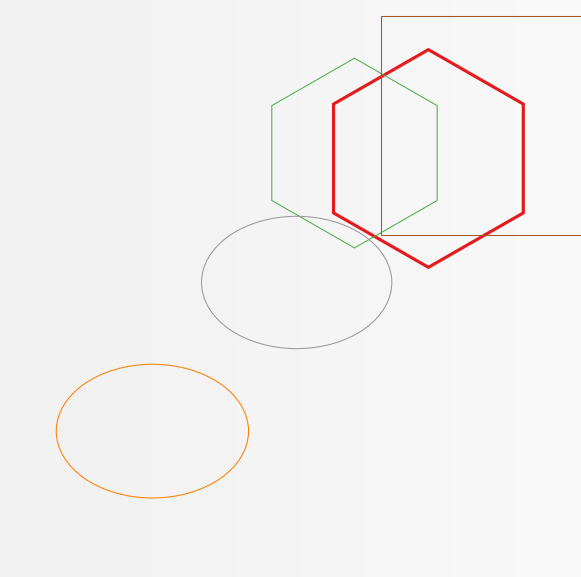[{"shape": "hexagon", "thickness": 1.5, "radius": 0.94, "center": [0.737, 0.725]}, {"shape": "hexagon", "thickness": 0.5, "radius": 0.82, "center": [0.61, 0.734]}, {"shape": "oval", "thickness": 0.5, "radius": 0.83, "center": [0.262, 0.253]}, {"shape": "square", "thickness": 0.5, "radius": 0.94, "center": [0.844, 0.782]}, {"shape": "oval", "thickness": 0.5, "radius": 0.82, "center": [0.51, 0.51]}]